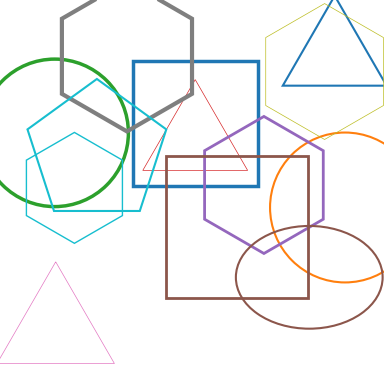[{"shape": "square", "thickness": 2.5, "radius": 0.81, "center": [0.508, 0.679]}, {"shape": "triangle", "thickness": 1.5, "radius": 0.78, "center": [0.869, 0.855]}, {"shape": "circle", "thickness": 1.5, "radius": 0.97, "center": [0.896, 0.461]}, {"shape": "circle", "thickness": 2.5, "radius": 0.96, "center": [0.142, 0.655]}, {"shape": "triangle", "thickness": 0.5, "radius": 0.79, "center": [0.507, 0.636]}, {"shape": "hexagon", "thickness": 2, "radius": 0.89, "center": [0.686, 0.52]}, {"shape": "square", "thickness": 2, "radius": 0.92, "center": [0.616, 0.41]}, {"shape": "oval", "thickness": 1.5, "radius": 0.95, "center": [0.803, 0.28]}, {"shape": "triangle", "thickness": 0.5, "radius": 0.88, "center": [0.145, 0.144]}, {"shape": "hexagon", "thickness": 3, "radius": 0.98, "center": [0.33, 0.854]}, {"shape": "hexagon", "thickness": 0.5, "radius": 0.88, "center": [0.843, 0.814]}, {"shape": "hexagon", "thickness": 1, "radius": 0.72, "center": [0.193, 0.512]}, {"shape": "pentagon", "thickness": 1.5, "radius": 0.95, "center": [0.252, 0.605]}]